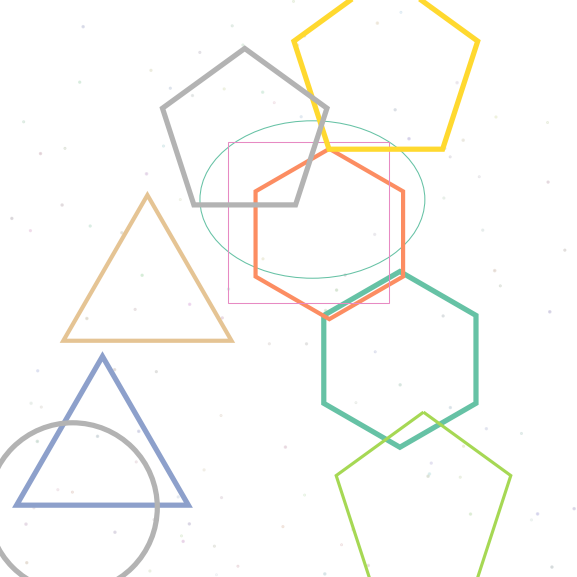[{"shape": "oval", "thickness": 0.5, "radius": 0.97, "center": [0.541, 0.654]}, {"shape": "hexagon", "thickness": 2.5, "radius": 0.76, "center": [0.692, 0.377]}, {"shape": "hexagon", "thickness": 2, "radius": 0.74, "center": [0.57, 0.594]}, {"shape": "triangle", "thickness": 2.5, "radius": 0.86, "center": [0.177, 0.21]}, {"shape": "square", "thickness": 0.5, "radius": 0.7, "center": [0.535, 0.614]}, {"shape": "pentagon", "thickness": 1.5, "radius": 0.79, "center": [0.733, 0.127]}, {"shape": "pentagon", "thickness": 2.5, "radius": 0.84, "center": [0.668, 0.876]}, {"shape": "triangle", "thickness": 2, "radius": 0.84, "center": [0.255, 0.493]}, {"shape": "circle", "thickness": 2.5, "radius": 0.73, "center": [0.126, 0.12]}, {"shape": "pentagon", "thickness": 2.5, "radius": 0.75, "center": [0.424, 0.765]}]